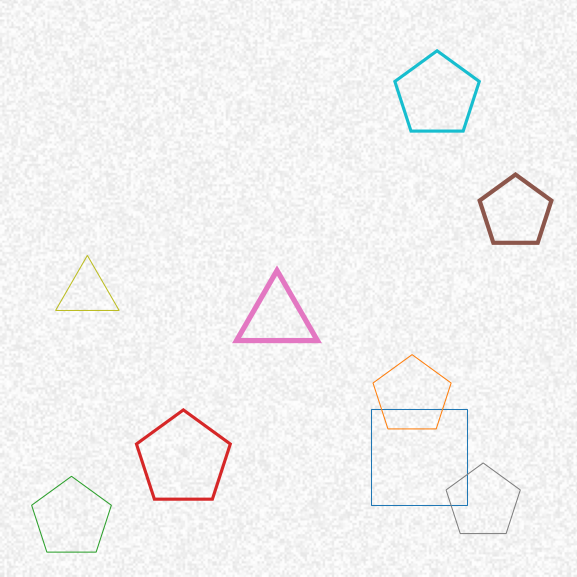[{"shape": "square", "thickness": 0.5, "radius": 0.42, "center": [0.725, 0.209]}, {"shape": "pentagon", "thickness": 0.5, "radius": 0.36, "center": [0.714, 0.314]}, {"shape": "pentagon", "thickness": 0.5, "radius": 0.36, "center": [0.124, 0.102]}, {"shape": "pentagon", "thickness": 1.5, "radius": 0.43, "center": [0.318, 0.204]}, {"shape": "pentagon", "thickness": 2, "radius": 0.33, "center": [0.893, 0.632]}, {"shape": "triangle", "thickness": 2.5, "radius": 0.4, "center": [0.48, 0.45]}, {"shape": "pentagon", "thickness": 0.5, "radius": 0.34, "center": [0.837, 0.13]}, {"shape": "triangle", "thickness": 0.5, "radius": 0.32, "center": [0.151, 0.493]}, {"shape": "pentagon", "thickness": 1.5, "radius": 0.38, "center": [0.757, 0.834]}]